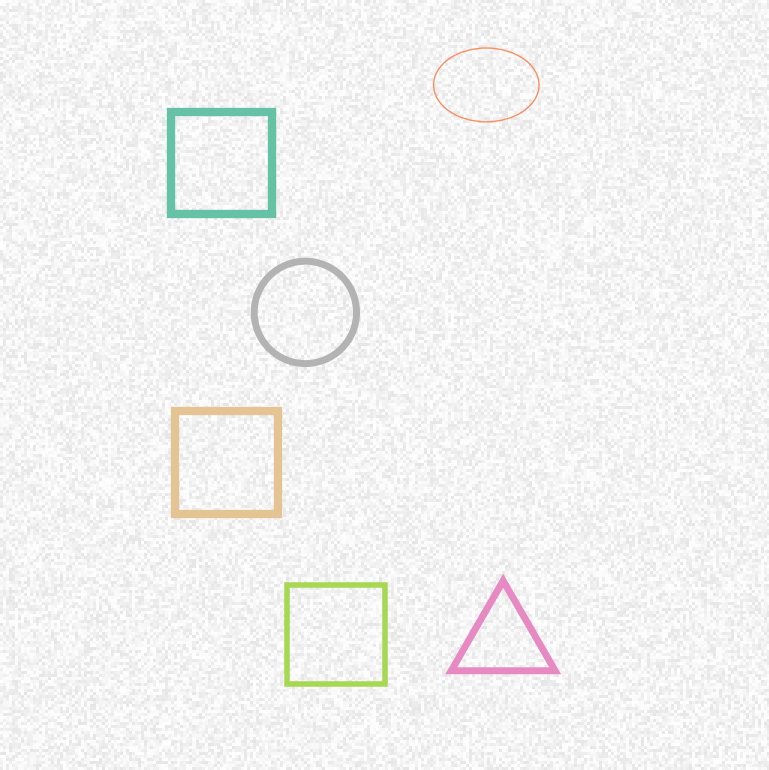[{"shape": "square", "thickness": 3, "radius": 0.33, "center": [0.288, 0.788]}, {"shape": "oval", "thickness": 0.5, "radius": 0.34, "center": [0.632, 0.89]}, {"shape": "triangle", "thickness": 2.5, "radius": 0.39, "center": [0.653, 0.168]}, {"shape": "square", "thickness": 2, "radius": 0.32, "center": [0.437, 0.176]}, {"shape": "square", "thickness": 3, "radius": 0.33, "center": [0.294, 0.4]}, {"shape": "circle", "thickness": 2.5, "radius": 0.33, "center": [0.397, 0.594]}]